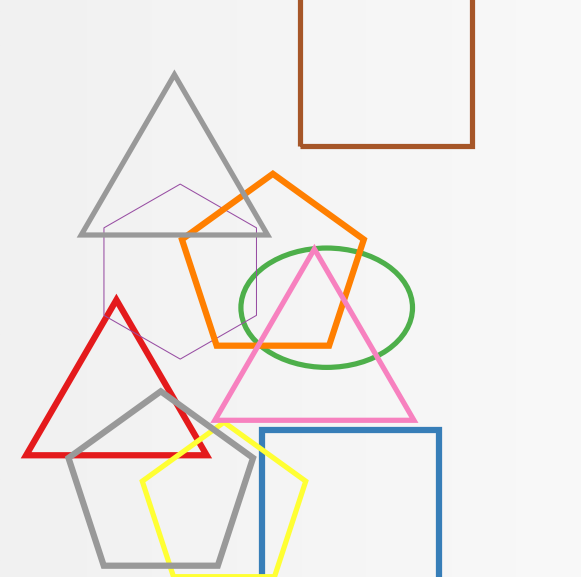[{"shape": "triangle", "thickness": 3, "radius": 0.9, "center": [0.2, 0.3]}, {"shape": "square", "thickness": 3, "radius": 0.76, "center": [0.604, 0.102]}, {"shape": "oval", "thickness": 2.5, "radius": 0.74, "center": [0.562, 0.466]}, {"shape": "hexagon", "thickness": 0.5, "radius": 0.76, "center": [0.31, 0.529]}, {"shape": "pentagon", "thickness": 3, "radius": 0.82, "center": [0.469, 0.534]}, {"shape": "pentagon", "thickness": 2.5, "radius": 0.74, "center": [0.385, 0.12]}, {"shape": "square", "thickness": 2.5, "radius": 0.74, "center": [0.665, 0.895]}, {"shape": "triangle", "thickness": 2.5, "radius": 0.99, "center": [0.541, 0.37]}, {"shape": "triangle", "thickness": 2.5, "radius": 0.93, "center": [0.3, 0.685]}, {"shape": "pentagon", "thickness": 3, "radius": 0.83, "center": [0.277, 0.155]}]